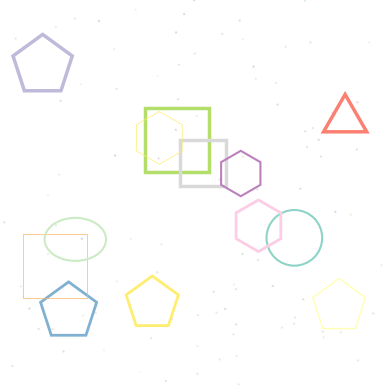[{"shape": "circle", "thickness": 1.5, "radius": 0.36, "center": [0.765, 0.382]}, {"shape": "pentagon", "thickness": 1, "radius": 0.36, "center": [0.881, 0.205]}, {"shape": "pentagon", "thickness": 2.5, "radius": 0.4, "center": [0.111, 0.83]}, {"shape": "triangle", "thickness": 2.5, "radius": 0.32, "center": [0.896, 0.69]}, {"shape": "pentagon", "thickness": 2, "radius": 0.38, "center": [0.178, 0.191]}, {"shape": "square", "thickness": 0.5, "radius": 0.42, "center": [0.144, 0.309]}, {"shape": "square", "thickness": 2.5, "radius": 0.42, "center": [0.459, 0.636]}, {"shape": "hexagon", "thickness": 2, "radius": 0.34, "center": [0.671, 0.414]}, {"shape": "square", "thickness": 2.5, "radius": 0.3, "center": [0.527, 0.576]}, {"shape": "hexagon", "thickness": 1.5, "radius": 0.29, "center": [0.625, 0.549]}, {"shape": "oval", "thickness": 1.5, "radius": 0.4, "center": [0.196, 0.378]}, {"shape": "hexagon", "thickness": 0.5, "radius": 0.34, "center": [0.414, 0.642]}, {"shape": "pentagon", "thickness": 2, "radius": 0.36, "center": [0.396, 0.212]}]